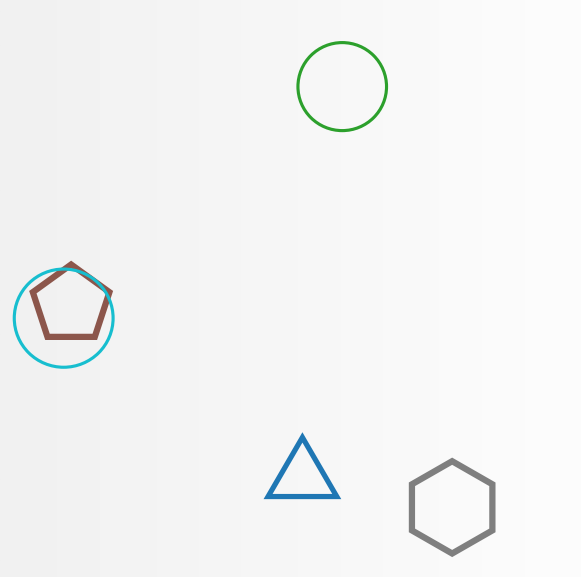[{"shape": "triangle", "thickness": 2.5, "radius": 0.34, "center": [0.52, 0.173]}, {"shape": "circle", "thickness": 1.5, "radius": 0.38, "center": [0.589, 0.849]}, {"shape": "pentagon", "thickness": 3, "radius": 0.35, "center": [0.122, 0.472]}, {"shape": "hexagon", "thickness": 3, "radius": 0.4, "center": [0.778, 0.121]}, {"shape": "circle", "thickness": 1.5, "radius": 0.43, "center": [0.11, 0.448]}]